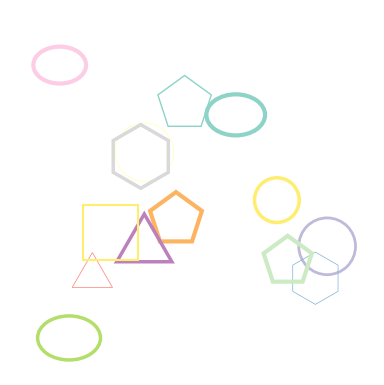[{"shape": "oval", "thickness": 3, "radius": 0.38, "center": [0.612, 0.702]}, {"shape": "pentagon", "thickness": 1, "radius": 0.36, "center": [0.479, 0.731]}, {"shape": "circle", "thickness": 0.5, "radius": 0.38, "center": [0.375, 0.605]}, {"shape": "circle", "thickness": 2, "radius": 0.37, "center": [0.85, 0.36]}, {"shape": "triangle", "thickness": 0.5, "radius": 0.3, "center": [0.24, 0.284]}, {"shape": "hexagon", "thickness": 0.5, "radius": 0.34, "center": [0.819, 0.277]}, {"shape": "pentagon", "thickness": 3, "radius": 0.35, "center": [0.457, 0.43]}, {"shape": "oval", "thickness": 2.5, "radius": 0.41, "center": [0.179, 0.122]}, {"shape": "oval", "thickness": 3, "radius": 0.34, "center": [0.155, 0.831]}, {"shape": "hexagon", "thickness": 2.5, "radius": 0.41, "center": [0.366, 0.594]}, {"shape": "triangle", "thickness": 2.5, "radius": 0.41, "center": [0.375, 0.361]}, {"shape": "pentagon", "thickness": 3, "radius": 0.33, "center": [0.747, 0.322]}, {"shape": "circle", "thickness": 2.5, "radius": 0.29, "center": [0.719, 0.48]}, {"shape": "square", "thickness": 1.5, "radius": 0.35, "center": [0.287, 0.396]}]